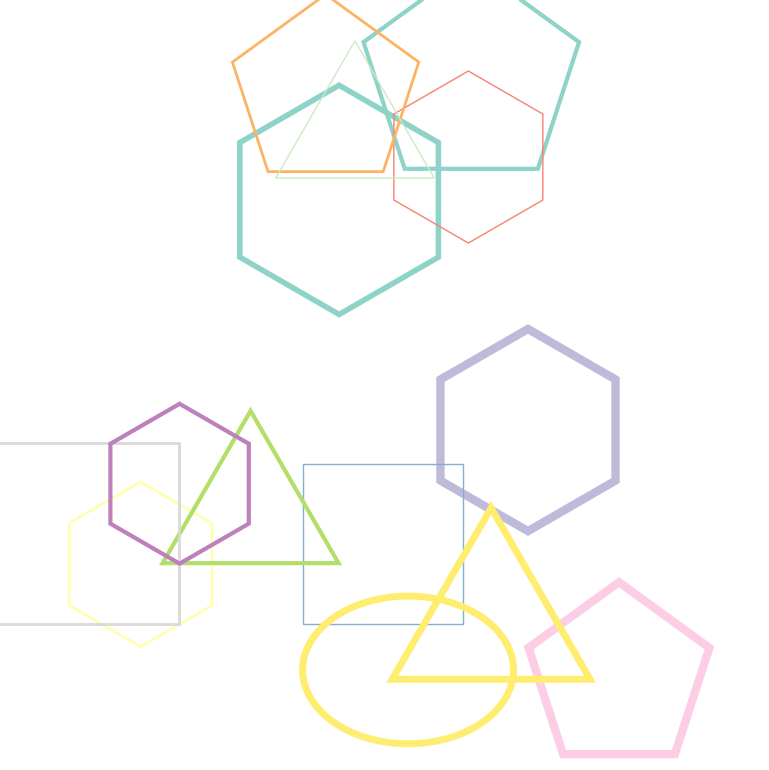[{"shape": "hexagon", "thickness": 2, "radius": 0.74, "center": [0.44, 0.74]}, {"shape": "pentagon", "thickness": 1.5, "radius": 0.74, "center": [0.612, 0.9]}, {"shape": "hexagon", "thickness": 1, "radius": 0.53, "center": [0.183, 0.267]}, {"shape": "hexagon", "thickness": 3, "radius": 0.66, "center": [0.686, 0.442]}, {"shape": "hexagon", "thickness": 0.5, "radius": 0.56, "center": [0.608, 0.796]}, {"shape": "square", "thickness": 0.5, "radius": 0.52, "center": [0.498, 0.293]}, {"shape": "pentagon", "thickness": 1, "radius": 0.64, "center": [0.423, 0.88]}, {"shape": "triangle", "thickness": 1.5, "radius": 0.66, "center": [0.325, 0.335]}, {"shape": "pentagon", "thickness": 3, "radius": 0.62, "center": [0.804, 0.12]}, {"shape": "square", "thickness": 1, "radius": 0.59, "center": [0.116, 0.307]}, {"shape": "hexagon", "thickness": 1.5, "radius": 0.52, "center": [0.233, 0.372]}, {"shape": "triangle", "thickness": 0.5, "radius": 0.59, "center": [0.461, 0.828]}, {"shape": "triangle", "thickness": 2.5, "radius": 0.74, "center": [0.638, 0.192]}, {"shape": "oval", "thickness": 2.5, "radius": 0.68, "center": [0.53, 0.13]}]